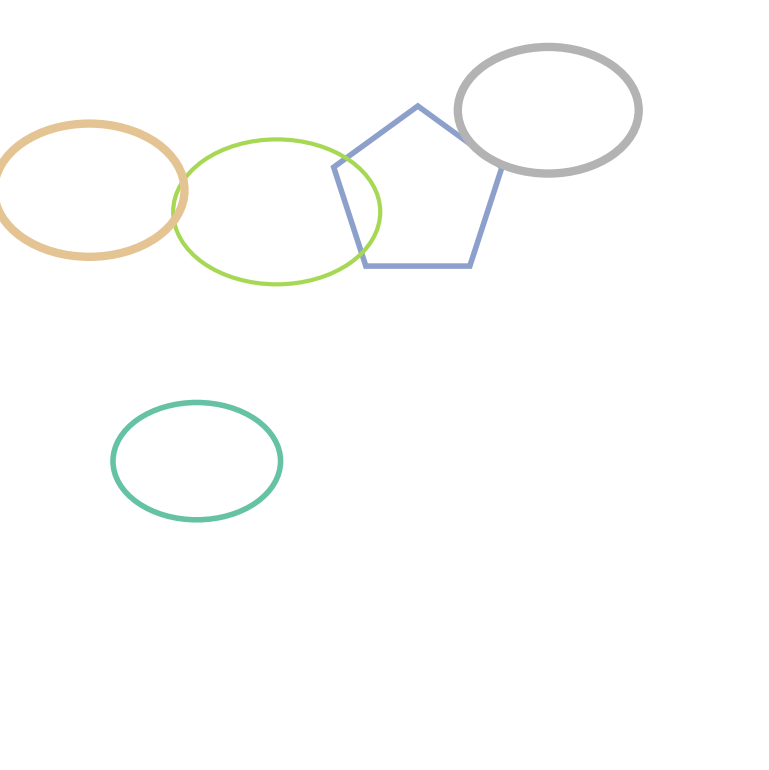[{"shape": "oval", "thickness": 2, "radius": 0.54, "center": [0.256, 0.401]}, {"shape": "pentagon", "thickness": 2, "radius": 0.57, "center": [0.543, 0.747]}, {"shape": "oval", "thickness": 1.5, "radius": 0.67, "center": [0.359, 0.725]}, {"shape": "oval", "thickness": 3, "radius": 0.62, "center": [0.116, 0.753]}, {"shape": "oval", "thickness": 3, "radius": 0.59, "center": [0.712, 0.857]}]